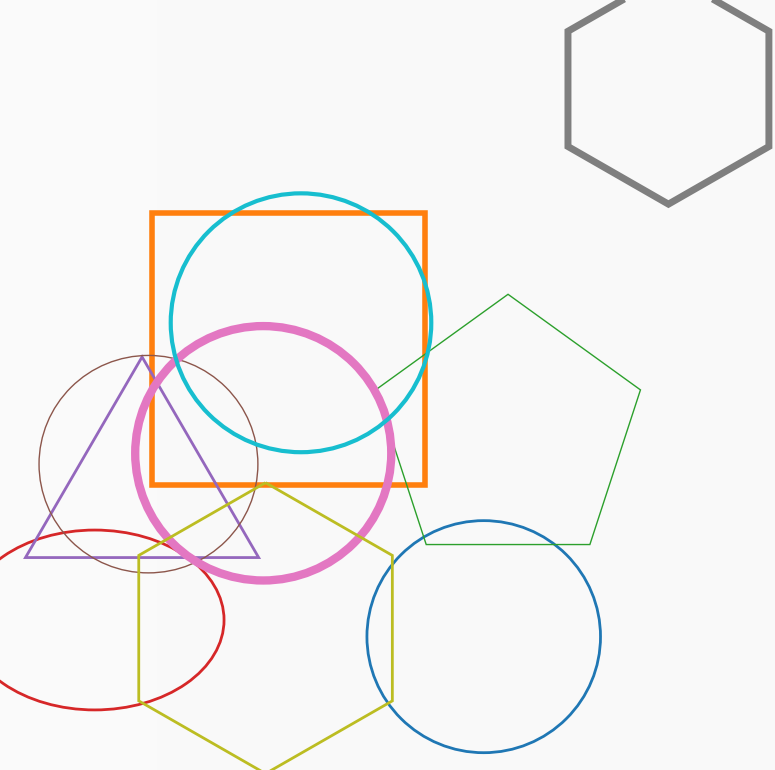[{"shape": "circle", "thickness": 1, "radius": 0.75, "center": [0.624, 0.173]}, {"shape": "square", "thickness": 2, "radius": 0.88, "center": [0.372, 0.547]}, {"shape": "pentagon", "thickness": 0.5, "radius": 0.9, "center": [0.656, 0.438]}, {"shape": "oval", "thickness": 1, "radius": 0.83, "center": [0.122, 0.195]}, {"shape": "triangle", "thickness": 1, "radius": 0.87, "center": [0.183, 0.363]}, {"shape": "circle", "thickness": 0.5, "radius": 0.71, "center": [0.192, 0.397]}, {"shape": "circle", "thickness": 3, "radius": 0.83, "center": [0.34, 0.411]}, {"shape": "hexagon", "thickness": 2.5, "radius": 0.75, "center": [0.863, 0.885]}, {"shape": "hexagon", "thickness": 1, "radius": 0.94, "center": [0.343, 0.184]}, {"shape": "circle", "thickness": 1.5, "radius": 0.84, "center": [0.388, 0.581]}]